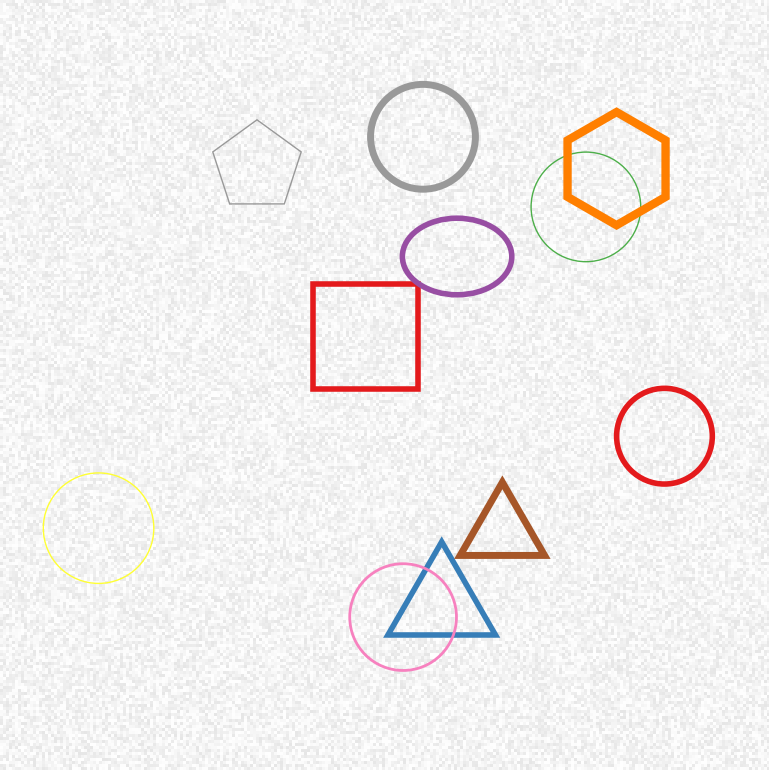[{"shape": "square", "thickness": 2, "radius": 0.34, "center": [0.474, 0.563]}, {"shape": "circle", "thickness": 2, "radius": 0.31, "center": [0.863, 0.434]}, {"shape": "triangle", "thickness": 2, "radius": 0.4, "center": [0.574, 0.216]}, {"shape": "circle", "thickness": 0.5, "radius": 0.36, "center": [0.761, 0.731]}, {"shape": "oval", "thickness": 2, "radius": 0.36, "center": [0.594, 0.667]}, {"shape": "hexagon", "thickness": 3, "radius": 0.37, "center": [0.801, 0.781]}, {"shape": "circle", "thickness": 0.5, "radius": 0.36, "center": [0.128, 0.314]}, {"shape": "triangle", "thickness": 2.5, "radius": 0.32, "center": [0.652, 0.31]}, {"shape": "circle", "thickness": 1, "radius": 0.35, "center": [0.524, 0.199]}, {"shape": "circle", "thickness": 2.5, "radius": 0.34, "center": [0.549, 0.822]}, {"shape": "pentagon", "thickness": 0.5, "radius": 0.3, "center": [0.334, 0.784]}]